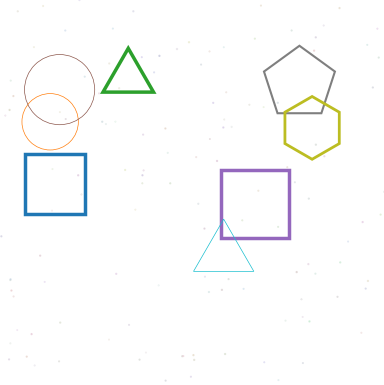[{"shape": "square", "thickness": 2.5, "radius": 0.39, "center": [0.143, 0.522]}, {"shape": "circle", "thickness": 0.5, "radius": 0.37, "center": [0.13, 0.684]}, {"shape": "triangle", "thickness": 2.5, "radius": 0.38, "center": [0.333, 0.799]}, {"shape": "square", "thickness": 2.5, "radius": 0.44, "center": [0.662, 0.47]}, {"shape": "circle", "thickness": 0.5, "radius": 0.46, "center": [0.155, 0.767]}, {"shape": "pentagon", "thickness": 1.5, "radius": 0.48, "center": [0.778, 0.784]}, {"shape": "hexagon", "thickness": 2, "radius": 0.41, "center": [0.811, 0.668]}, {"shape": "triangle", "thickness": 0.5, "radius": 0.45, "center": [0.581, 0.34]}]